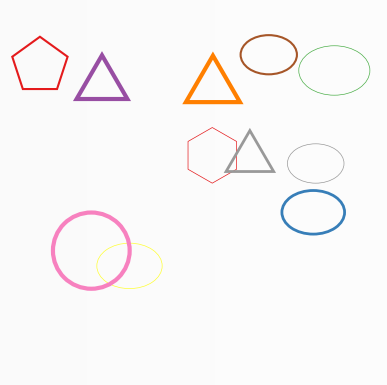[{"shape": "hexagon", "thickness": 0.5, "radius": 0.36, "center": [0.548, 0.597]}, {"shape": "pentagon", "thickness": 1.5, "radius": 0.38, "center": [0.103, 0.829]}, {"shape": "oval", "thickness": 2, "radius": 0.4, "center": [0.808, 0.449]}, {"shape": "oval", "thickness": 0.5, "radius": 0.46, "center": [0.863, 0.817]}, {"shape": "triangle", "thickness": 3, "radius": 0.38, "center": [0.263, 0.781]}, {"shape": "triangle", "thickness": 3, "radius": 0.4, "center": [0.549, 0.775]}, {"shape": "oval", "thickness": 0.5, "radius": 0.42, "center": [0.334, 0.309]}, {"shape": "oval", "thickness": 1.5, "radius": 0.36, "center": [0.694, 0.858]}, {"shape": "circle", "thickness": 3, "radius": 0.49, "center": [0.236, 0.349]}, {"shape": "triangle", "thickness": 2, "radius": 0.35, "center": [0.645, 0.59]}, {"shape": "oval", "thickness": 0.5, "radius": 0.37, "center": [0.815, 0.575]}]